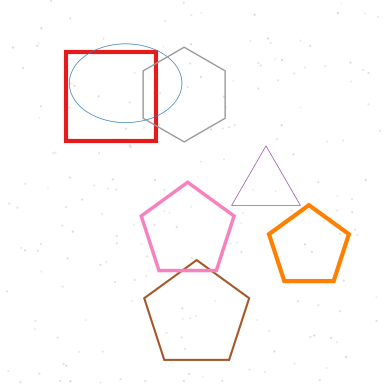[{"shape": "square", "thickness": 3, "radius": 0.58, "center": [0.288, 0.749]}, {"shape": "oval", "thickness": 0.5, "radius": 0.73, "center": [0.326, 0.784]}, {"shape": "triangle", "thickness": 0.5, "radius": 0.52, "center": [0.691, 0.518]}, {"shape": "pentagon", "thickness": 3, "radius": 0.55, "center": [0.802, 0.358]}, {"shape": "pentagon", "thickness": 1.5, "radius": 0.72, "center": [0.511, 0.181]}, {"shape": "pentagon", "thickness": 2.5, "radius": 0.63, "center": [0.487, 0.4]}, {"shape": "hexagon", "thickness": 1, "radius": 0.61, "center": [0.478, 0.754]}]